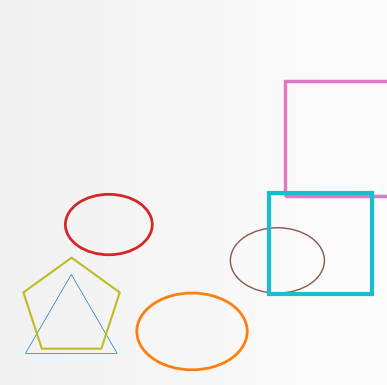[{"shape": "triangle", "thickness": 0.5, "radius": 0.68, "center": [0.184, 0.15]}, {"shape": "oval", "thickness": 2, "radius": 0.71, "center": [0.496, 0.139]}, {"shape": "oval", "thickness": 2, "radius": 0.56, "center": [0.281, 0.417]}, {"shape": "oval", "thickness": 1, "radius": 0.61, "center": [0.716, 0.324]}, {"shape": "square", "thickness": 2.5, "radius": 0.75, "center": [0.886, 0.641]}, {"shape": "pentagon", "thickness": 1.5, "radius": 0.65, "center": [0.185, 0.2]}, {"shape": "square", "thickness": 3, "radius": 0.66, "center": [0.827, 0.368]}]